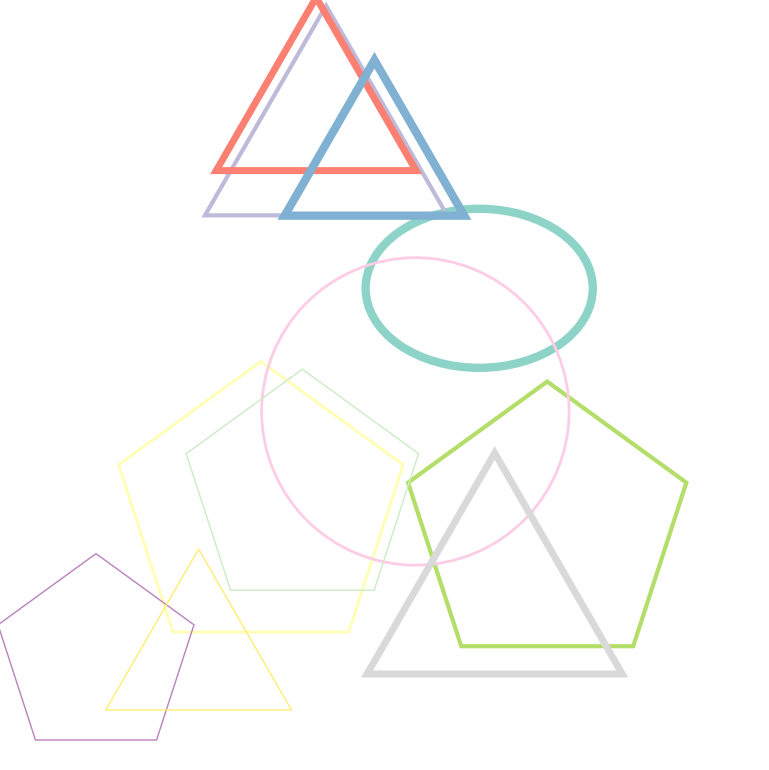[{"shape": "oval", "thickness": 3, "radius": 0.74, "center": [0.622, 0.626]}, {"shape": "pentagon", "thickness": 1, "radius": 0.97, "center": [0.339, 0.336]}, {"shape": "triangle", "thickness": 1.5, "radius": 0.91, "center": [0.423, 0.811]}, {"shape": "triangle", "thickness": 2.5, "radius": 0.75, "center": [0.411, 0.853]}, {"shape": "triangle", "thickness": 3, "radius": 0.67, "center": [0.486, 0.787]}, {"shape": "pentagon", "thickness": 1.5, "radius": 0.95, "center": [0.711, 0.314]}, {"shape": "circle", "thickness": 1, "radius": 1.0, "center": [0.539, 0.466]}, {"shape": "triangle", "thickness": 2.5, "radius": 0.96, "center": [0.642, 0.22]}, {"shape": "pentagon", "thickness": 0.5, "radius": 0.67, "center": [0.125, 0.147]}, {"shape": "pentagon", "thickness": 0.5, "radius": 0.79, "center": [0.393, 0.362]}, {"shape": "triangle", "thickness": 0.5, "radius": 0.7, "center": [0.258, 0.148]}]